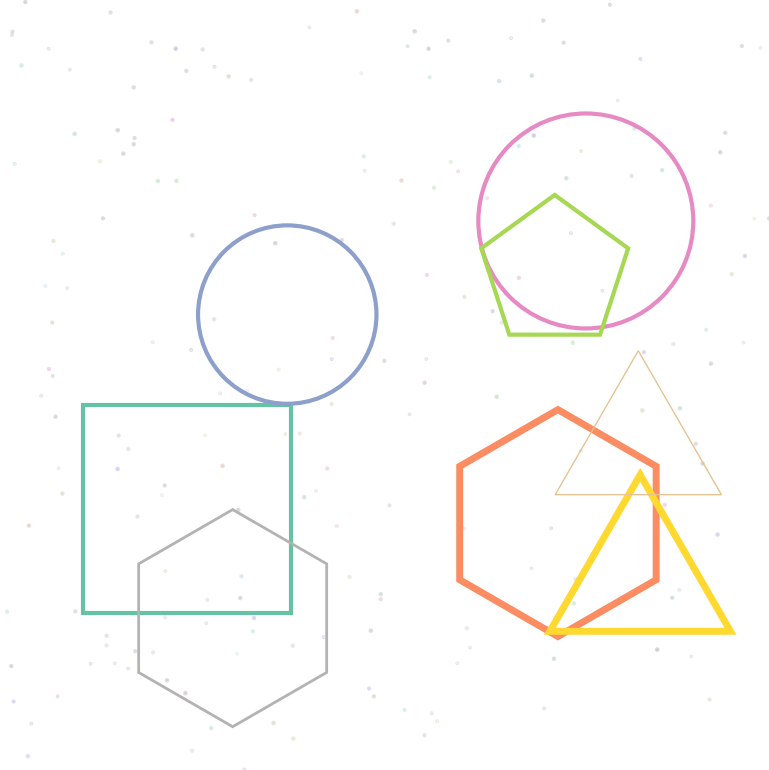[{"shape": "square", "thickness": 1.5, "radius": 0.68, "center": [0.243, 0.339]}, {"shape": "hexagon", "thickness": 2.5, "radius": 0.74, "center": [0.725, 0.321]}, {"shape": "circle", "thickness": 1.5, "radius": 0.58, "center": [0.373, 0.591]}, {"shape": "circle", "thickness": 1.5, "radius": 0.7, "center": [0.761, 0.713]}, {"shape": "pentagon", "thickness": 1.5, "radius": 0.5, "center": [0.72, 0.647]}, {"shape": "triangle", "thickness": 2.5, "radius": 0.68, "center": [0.831, 0.248]}, {"shape": "triangle", "thickness": 0.5, "radius": 0.62, "center": [0.829, 0.42]}, {"shape": "hexagon", "thickness": 1, "radius": 0.7, "center": [0.302, 0.197]}]